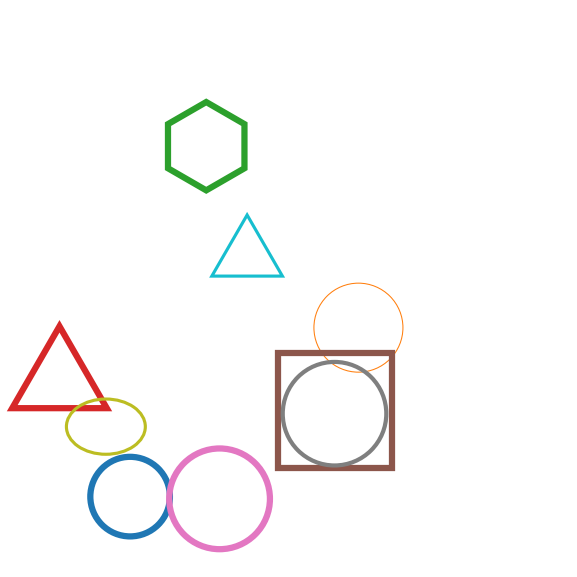[{"shape": "circle", "thickness": 3, "radius": 0.34, "center": [0.225, 0.139]}, {"shape": "circle", "thickness": 0.5, "radius": 0.39, "center": [0.621, 0.432]}, {"shape": "hexagon", "thickness": 3, "radius": 0.38, "center": [0.357, 0.746]}, {"shape": "triangle", "thickness": 3, "radius": 0.47, "center": [0.103, 0.34]}, {"shape": "square", "thickness": 3, "radius": 0.5, "center": [0.58, 0.288]}, {"shape": "circle", "thickness": 3, "radius": 0.44, "center": [0.38, 0.135]}, {"shape": "circle", "thickness": 2, "radius": 0.45, "center": [0.579, 0.283]}, {"shape": "oval", "thickness": 1.5, "radius": 0.34, "center": [0.183, 0.26]}, {"shape": "triangle", "thickness": 1.5, "radius": 0.35, "center": [0.428, 0.556]}]